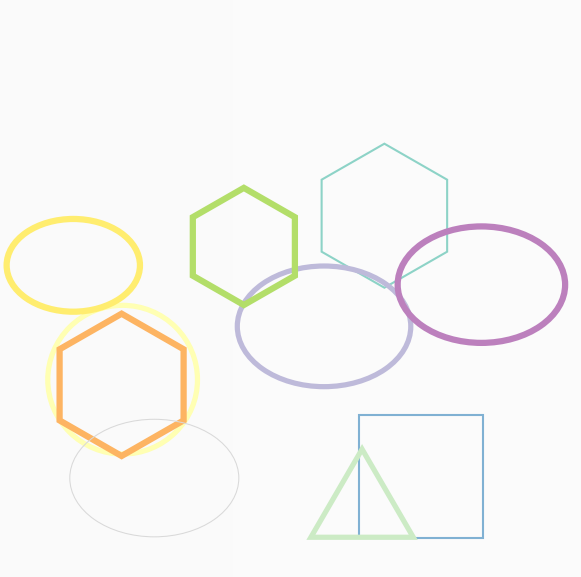[{"shape": "hexagon", "thickness": 1, "radius": 0.62, "center": [0.661, 0.626]}, {"shape": "circle", "thickness": 2.5, "radius": 0.64, "center": [0.211, 0.342]}, {"shape": "oval", "thickness": 2.5, "radius": 0.75, "center": [0.557, 0.434]}, {"shape": "square", "thickness": 1, "radius": 0.53, "center": [0.725, 0.174]}, {"shape": "hexagon", "thickness": 3, "radius": 0.62, "center": [0.209, 0.333]}, {"shape": "hexagon", "thickness": 3, "radius": 0.51, "center": [0.42, 0.572]}, {"shape": "oval", "thickness": 0.5, "radius": 0.73, "center": [0.265, 0.171]}, {"shape": "oval", "thickness": 3, "radius": 0.72, "center": [0.828, 0.506]}, {"shape": "triangle", "thickness": 2.5, "radius": 0.51, "center": [0.623, 0.12]}, {"shape": "oval", "thickness": 3, "radius": 0.57, "center": [0.126, 0.54]}]